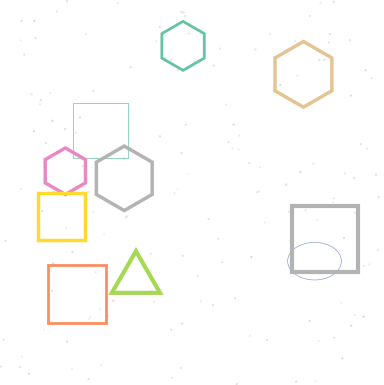[{"shape": "hexagon", "thickness": 2, "radius": 0.32, "center": [0.475, 0.881]}, {"shape": "square", "thickness": 0.5, "radius": 0.36, "center": [0.261, 0.661]}, {"shape": "square", "thickness": 2, "radius": 0.38, "center": [0.201, 0.236]}, {"shape": "oval", "thickness": 0.5, "radius": 0.35, "center": [0.817, 0.322]}, {"shape": "hexagon", "thickness": 2.5, "radius": 0.3, "center": [0.17, 0.555]}, {"shape": "triangle", "thickness": 3, "radius": 0.36, "center": [0.353, 0.275]}, {"shape": "square", "thickness": 2.5, "radius": 0.3, "center": [0.159, 0.438]}, {"shape": "hexagon", "thickness": 2.5, "radius": 0.43, "center": [0.788, 0.807]}, {"shape": "hexagon", "thickness": 2.5, "radius": 0.42, "center": [0.323, 0.537]}, {"shape": "square", "thickness": 3, "radius": 0.43, "center": [0.843, 0.379]}]